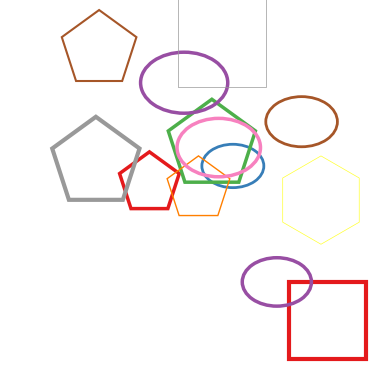[{"shape": "pentagon", "thickness": 2.5, "radius": 0.41, "center": [0.388, 0.524]}, {"shape": "square", "thickness": 3, "radius": 0.5, "center": [0.85, 0.167]}, {"shape": "oval", "thickness": 2, "radius": 0.4, "center": [0.605, 0.569]}, {"shape": "pentagon", "thickness": 2.5, "radius": 0.6, "center": [0.55, 0.623]}, {"shape": "oval", "thickness": 2.5, "radius": 0.45, "center": [0.719, 0.268]}, {"shape": "oval", "thickness": 2.5, "radius": 0.57, "center": [0.478, 0.785]}, {"shape": "pentagon", "thickness": 1, "radius": 0.43, "center": [0.516, 0.509]}, {"shape": "hexagon", "thickness": 0.5, "radius": 0.57, "center": [0.834, 0.48]}, {"shape": "oval", "thickness": 2, "radius": 0.47, "center": [0.783, 0.684]}, {"shape": "pentagon", "thickness": 1.5, "radius": 0.51, "center": [0.257, 0.872]}, {"shape": "oval", "thickness": 2.5, "radius": 0.54, "center": [0.568, 0.617]}, {"shape": "square", "thickness": 0.5, "radius": 0.57, "center": [0.576, 0.889]}, {"shape": "pentagon", "thickness": 3, "radius": 0.6, "center": [0.249, 0.577]}]